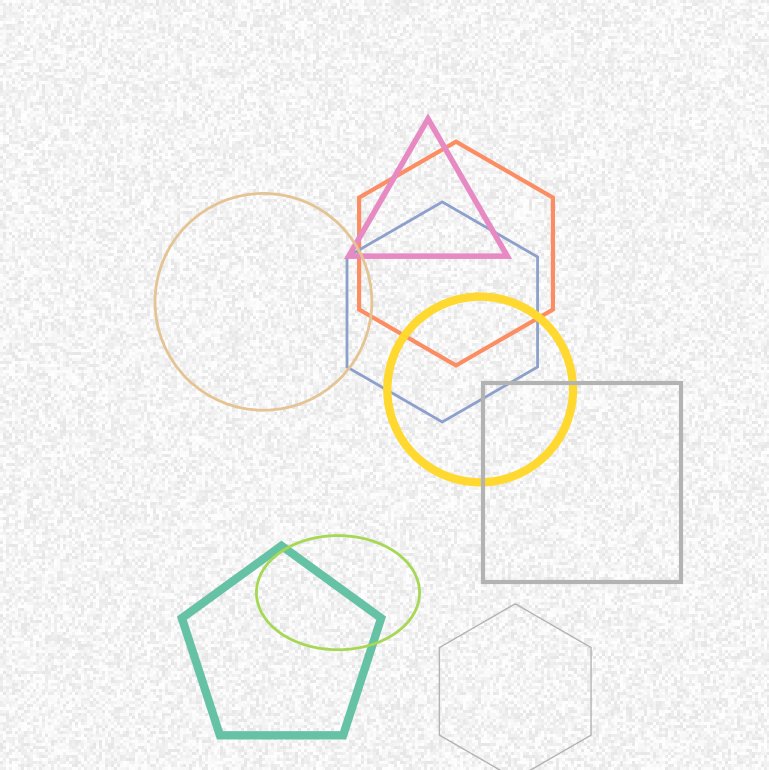[{"shape": "pentagon", "thickness": 3, "radius": 0.68, "center": [0.366, 0.155]}, {"shape": "hexagon", "thickness": 1.5, "radius": 0.73, "center": [0.592, 0.671]}, {"shape": "hexagon", "thickness": 1, "radius": 0.71, "center": [0.574, 0.595]}, {"shape": "triangle", "thickness": 2, "radius": 0.59, "center": [0.556, 0.727]}, {"shape": "oval", "thickness": 1, "radius": 0.53, "center": [0.439, 0.23]}, {"shape": "circle", "thickness": 3, "radius": 0.6, "center": [0.624, 0.494]}, {"shape": "circle", "thickness": 1, "radius": 0.7, "center": [0.342, 0.608]}, {"shape": "square", "thickness": 1.5, "radius": 0.65, "center": [0.756, 0.374]}, {"shape": "hexagon", "thickness": 0.5, "radius": 0.57, "center": [0.669, 0.102]}]